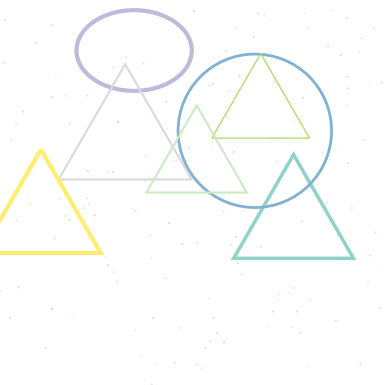[{"shape": "triangle", "thickness": 2.5, "radius": 0.9, "center": [0.762, 0.419]}, {"shape": "oval", "thickness": 3, "radius": 0.75, "center": [0.348, 0.869]}, {"shape": "circle", "thickness": 2, "radius": 1.0, "center": [0.662, 0.66]}, {"shape": "triangle", "thickness": 1, "radius": 0.73, "center": [0.677, 0.715]}, {"shape": "triangle", "thickness": 1.5, "radius": 1.0, "center": [0.325, 0.634]}, {"shape": "triangle", "thickness": 1.5, "radius": 0.75, "center": [0.511, 0.575]}, {"shape": "triangle", "thickness": 3, "radius": 0.9, "center": [0.106, 0.433]}]